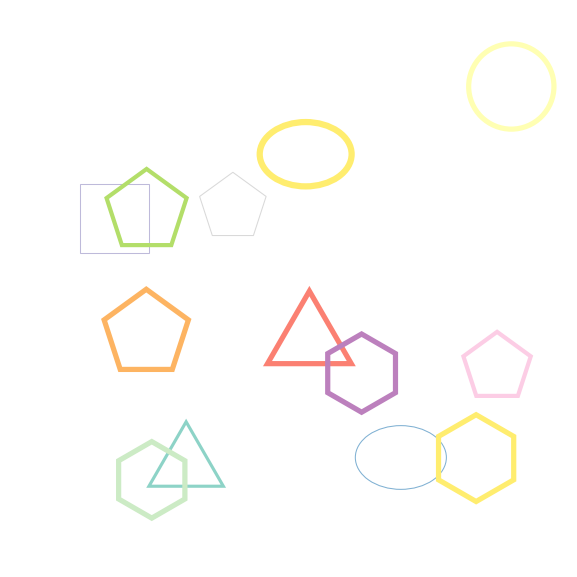[{"shape": "triangle", "thickness": 1.5, "radius": 0.37, "center": [0.322, 0.194]}, {"shape": "circle", "thickness": 2.5, "radius": 0.37, "center": [0.885, 0.849]}, {"shape": "square", "thickness": 0.5, "radius": 0.3, "center": [0.198, 0.621]}, {"shape": "triangle", "thickness": 2.5, "radius": 0.42, "center": [0.536, 0.411]}, {"shape": "oval", "thickness": 0.5, "radius": 0.39, "center": [0.694, 0.207]}, {"shape": "pentagon", "thickness": 2.5, "radius": 0.38, "center": [0.253, 0.422]}, {"shape": "pentagon", "thickness": 2, "radius": 0.36, "center": [0.254, 0.634]}, {"shape": "pentagon", "thickness": 2, "radius": 0.31, "center": [0.861, 0.363]}, {"shape": "pentagon", "thickness": 0.5, "radius": 0.3, "center": [0.403, 0.64]}, {"shape": "hexagon", "thickness": 2.5, "radius": 0.34, "center": [0.626, 0.353]}, {"shape": "hexagon", "thickness": 2.5, "radius": 0.33, "center": [0.263, 0.168]}, {"shape": "hexagon", "thickness": 2.5, "radius": 0.38, "center": [0.824, 0.206]}, {"shape": "oval", "thickness": 3, "radius": 0.4, "center": [0.529, 0.732]}]